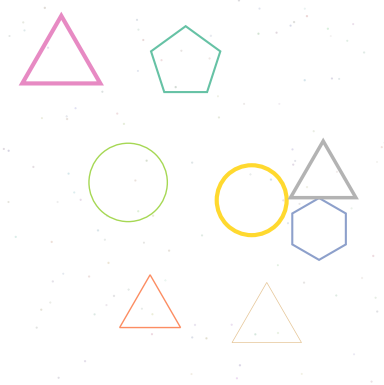[{"shape": "pentagon", "thickness": 1.5, "radius": 0.47, "center": [0.482, 0.837]}, {"shape": "triangle", "thickness": 1, "radius": 0.46, "center": [0.39, 0.195]}, {"shape": "hexagon", "thickness": 1.5, "radius": 0.4, "center": [0.829, 0.405]}, {"shape": "triangle", "thickness": 3, "radius": 0.59, "center": [0.159, 0.842]}, {"shape": "circle", "thickness": 1, "radius": 0.51, "center": [0.333, 0.526]}, {"shape": "circle", "thickness": 3, "radius": 0.45, "center": [0.654, 0.48]}, {"shape": "triangle", "thickness": 0.5, "radius": 0.52, "center": [0.693, 0.162]}, {"shape": "triangle", "thickness": 2.5, "radius": 0.49, "center": [0.839, 0.536]}]